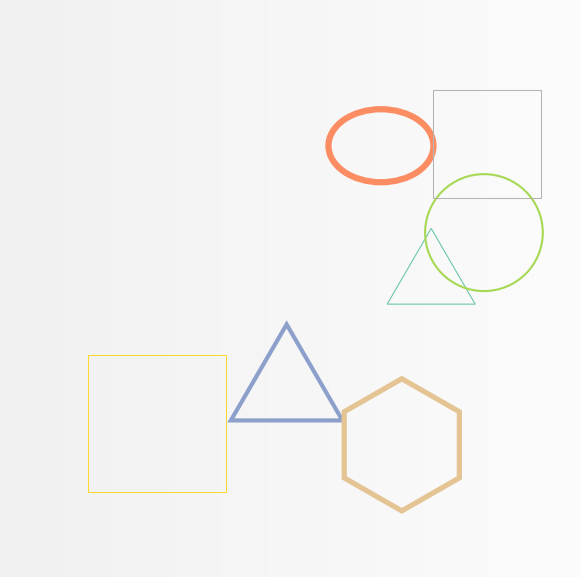[{"shape": "triangle", "thickness": 0.5, "radius": 0.44, "center": [0.742, 0.516]}, {"shape": "oval", "thickness": 3, "radius": 0.45, "center": [0.655, 0.747]}, {"shape": "triangle", "thickness": 2, "radius": 0.55, "center": [0.493, 0.327]}, {"shape": "circle", "thickness": 1, "radius": 0.51, "center": [0.833, 0.596]}, {"shape": "square", "thickness": 0.5, "radius": 0.59, "center": [0.27, 0.266]}, {"shape": "hexagon", "thickness": 2.5, "radius": 0.57, "center": [0.691, 0.229]}, {"shape": "square", "thickness": 0.5, "radius": 0.47, "center": [0.838, 0.75]}]